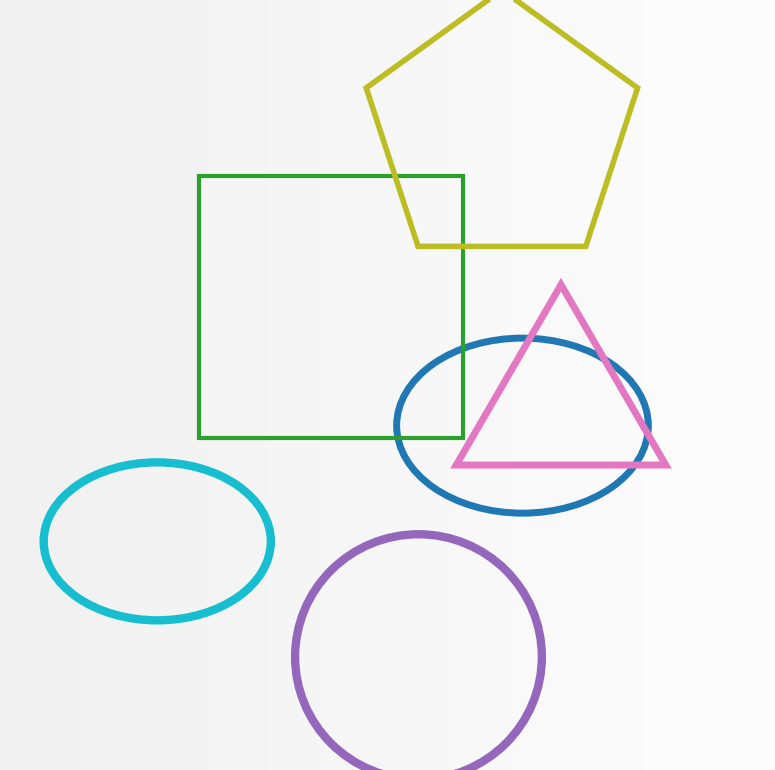[{"shape": "oval", "thickness": 2.5, "radius": 0.81, "center": [0.674, 0.447]}, {"shape": "square", "thickness": 1.5, "radius": 0.85, "center": [0.427, 0.601]}, {"shape": "circle", "thickness": 3, "radius": 0.8, "center": [0.54, 0.147]}, {"shape": "triangle", "thickness": 2.5, "radius": 0.78, "center": [0.724, 0.474]}, {"shape": "pentagon", "thickness": 2, "radius": 0.92, "center": [0.648, 0.829]}, {"shape": "oval", "thickness": 3, "radius": 0.73, "center": [0.203, 0.297]}]